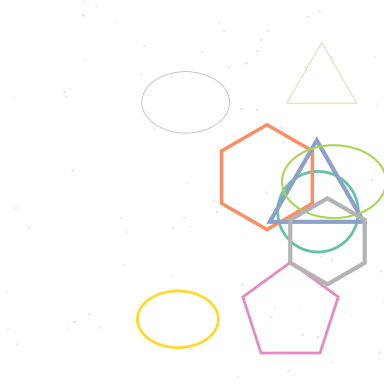[{"shape": "circle", "thickness": 2, "radius": 0.52, "center": [0.826, 0.45]}, {"shape": "hexagon", "thickness": 2.5, "radius": 0.68, "center": [0.693, 0.54]}, {"shape": "triangle", "thickness": 3, "radius": 0.7, "center": [0.823, 0.494]}, {"shape": "pentagon", "thickness": 2, "radius": 0.65, "center": [0.755, 0.188]}, {"shape": "oval", "thickness": 1.5, "radius": 0.68, "center": [0.868, 0.528]}, {"shape": "oval", "thickness": 2, "radius": 0.53, "center": [0.462, 0.171]}, {"shape": "triangle", "thickness": 0.5, "radius": 0.52, "center": [0.836, 0.784]}, {"shape": "oval", "thickness": 0.5, "radius": 0.57, "center": [0.482, 0.734]}, {"shape": "hexagon", "thickness": 3, "radius": 0.56, "center": [0.851, 0.373]}]